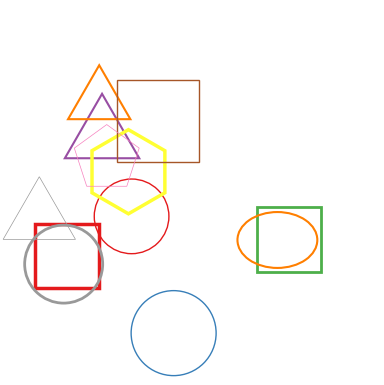[{"shape": "square", "thickness": 2.5, "radius": 0.42, "center": [0.174, 0.334]}, {"shape": "circle", "thickness": 1, "radius": 0.48, "center": [0.342, 0.438]}, {"shape": "circle", "thickness": 1, "radius": 0.55, "center": [0.451, 0.135]}, {"shape": "square", "thickness": 2, "radius": 0.42, "center": [0.751, 0.378]}, {"shape": "triangle", "thickness": 1.5, "radius": 0.56, "center": [0.265, 0.645]}, {"shape": "triangle", "thickness": 1.5, "radius": 0.47, "center": [0.258, 0.737]}, {"shape": "oval", "thickness": 1.5, "radius": 0.52, "center": [0.72, 0.377]}, {"shape": "hexagon", "thickness": 2.5, "radius": 0.55, "center": [0.334, 0.554]}, {"shape": "square", "thickness": 1, "radius": 0.53, "center": [0.411, 0.685]}, {"shape": "pentagon", "thickness": 0.5, "radius": 0.44, "center": [0.277, 0.588]}, {"shape": "triangle", "thickness": 0.5, "radius": 0.54, "center": [0.102, 0.432]}, {"shape": "circle", "thickness": 2, "radius": 0.51, "center": [0.165, 0.314]}]